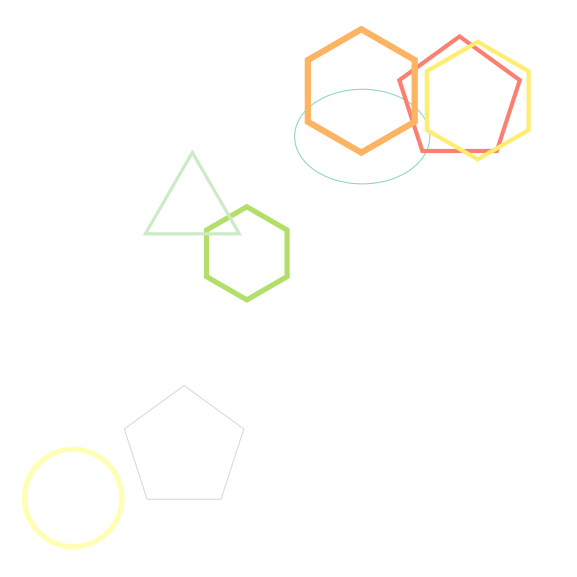[{"shape": "oval", "thickness": 0.5, "radius": 0.59, "center": [0.627, 0.763]}, {"shape": "circle", "thickness": 2.5, "radius": 0.42, "center": [0.127, 0.137]}, {"shape": "pentagon", "thickness": 2, "radius": 0.55, "center": [0.796, 0.826]}, {"shape": "hexagon", "thickness": 3, "radius": 0.53, "center": [0.626, 0.842]}, {"shape": "hexagon", "thickness": 2.5, "radius": 0.4, "center": [0.427, 0.56]}, {"shape": "pentagon", "thickness": 0.5, "radius": 0.54, "center": [0.319, 0.223]}, {"shape": "triangle", "thickness": 1.5, "radius": 0.47, "center": [0.333, 0.641]}, {"shape": "hexagon", "thickness": 2, "radius": 0.51, "center": [0.827, 0.825]}]